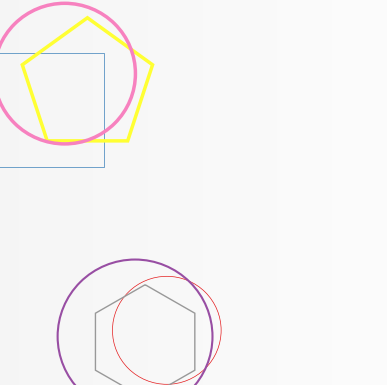[{"shape": "circle", "thickness": 0.5, "radius": 0.7, "center": [0.43, 0.142]}, {"shape": "square", "thickness": 0.5, "radius": 0.74, "center": [0.119, 0.715]}, {"shape": "circle", "thickness": 1.5, "radius": 1.0, "center": [0.349, 0.126]}, {"shape": "pentagon", "thickness": 2.5, "radius": 0.88, "center": [0.226, 0.777]}, {"shape": "circle", "thickness": 2.5, "radius": 0.91, "center": [0.167, 0.809]}, {"shape": "hexagon", "thickness": 1, "radius": 0.74, "center": [0.375, 0.112]}]